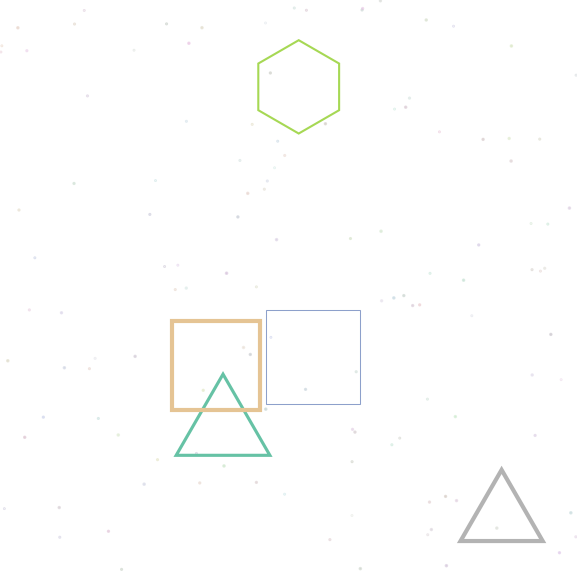[{"shape": "triangle", "thickness": 1.5, "radius": 0.47, "center": [0.386, 0.258]}, {"shape": "square", "thickness": 0.5, "radius": 0.4, "center": [0.542, 0.381]}, {"shape": "hexagon", "thickness": 1, "radius": 0.4, "center": [0.517, 0.849]}, {"shape": "square", "thickness": 2, "radius": 0.38, "center": [0.374, 0.367]}, {"shape": "triangle", "thickness": 2, "radius": 0.41, "center": [0.869, 0.103]}]